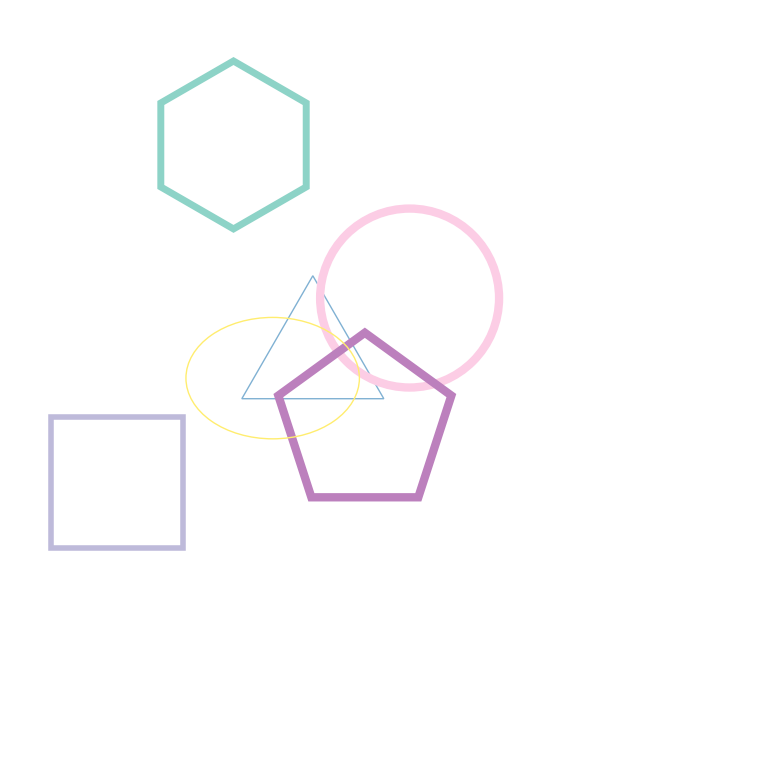[{"shape": "hexagon", "thickness": 2.5, "radius": 0.55, "center": [0.303, 0.812]}, {"shape": "square", "thickness": 2, "radius": 0.43, "center": [0.152, 0.374]}, {"shape": "triangle", "thickness": 0.5, "radius": 0.53, "center": [0.406, 0.535]}, {"shape": "circle", "thickness": 3, "radius": 0.58, "center": [0.532, 0.613]}, {"shape": "pentagon", "thickness": 3, "radius": 0.59, "center": [0.474, 0.45]}, {"shape": "oval", "thickness": 0.5, "radius": 0.56, "center": [0.354, 0.509]}]